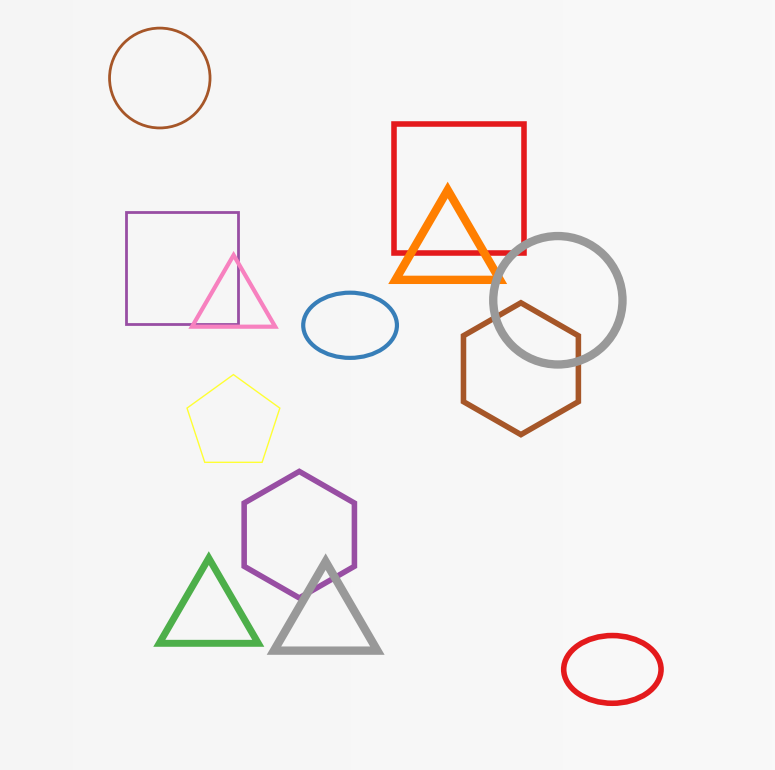[{"shape": "square", "thickness": 2, "radius": 0.42, "center": [0.592, 0.755]}, {"shape": "oval", "thickness": 2, "radius": 0.31, "center": [0.79, 0.131]}, {"shape": "oval", "thickness": 1.5, "radius": 0.3, "center": [0.452, 0.578]}, {"shape": "triangle", "thickness": 2.5, "radius": 0.37, "center": [0.269, 0.201]}, {"shape": "hexagon", "thickness": 2, "radius": 0.41, "center": [0.386, 0.306]}, {"shape": "square", "thickness": 1, "radius": 0.36, "center": [0.235, 0.652]}, {"shape": "triangle", "thickness": 3, "radius": 0.39, "center": [0.578, 0.675]}, {"shape": "pentagon", "thickness": 0.5, "radius": 0.31, "center": [0.301, 0.451]}, {"shape": "circle", "thickness": 1, "radius": 0.32, "center": [0.206, 0.899]}, {"shape": "hexagon", "thickness": 2, "radius": 0.43, "center": [0.672, 0.521]}, {"shape": "triangle", "thickness": 1.5, "radius": 0.31, "center": [0.301, 0.607]}, {"shape": "circle", "thickness": 3, "radius": 0.42, "center": [0.72, 0.61]}, {"shape": "triangle", "thickness": 3, "radius": 0.39, "center": [0.42, 0.194]}]